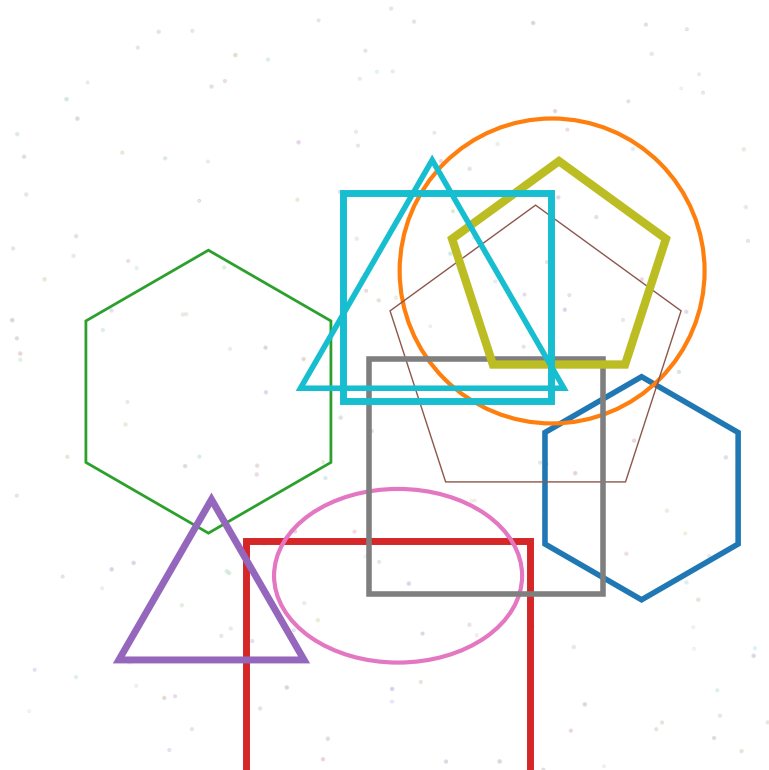[{"shape": "hexagon", "thickness": 2, "radius": 0.72, "center": [0.833, 0.366]}, {"shape": "circle", "thickness": 1.5, "radius": 0.99, "center": [0.717, 0.648]}, {"shape": "hexagon", "thickness": 1, "radius": 0.92, "center": [0.271, 0.491]}, {"shape": "square", "thickness": 2.5, "radius": 0.92, "center": [0.503, 0.113]}, {"shape": "triangle", "thickness": 2.5, "radius": 0.69, "center": [0.275, 0.212]}, {"shape": "pentagon", "thickness": 0.5, "radius": 0.99, "center": [0.696, 0.535]}, {"shape": "oval", "thickness": 1.5, "radius": 0.81, "center": [0.517, 0.252]}, {"shape": "square", "thickness": 2, "radius": 0.76, "center": [0.631, 0.381]}, {"shape": "pentagon", "thickness": 3, "radius": 0.73, "center": [0.726, 0.645]}, {"shape": "triangle", "thickness": 2, "radius": 0.99, "center": [0.561, 0.595]}, {"shape": "square", "thickness": 2.5, "radius": 0.67, "center": [0.58, 0.614]}]